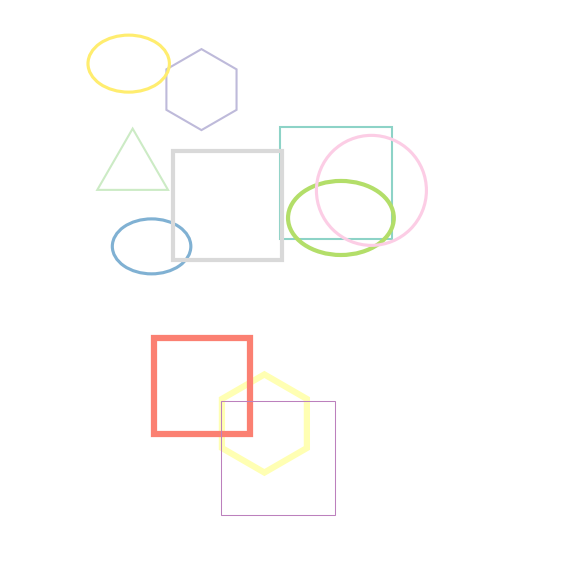[{"shape": "square", "thickness": 1, "radius": 0.48, "center": [0.582, 0.682]}, {"shape": "hexagon", "thickness": 3, "radius": 0.42, "center": [0.458, 0.266]}, {"shape": "hexagon", "thickness": 1, "radius": 0.35, "center": [0.349, 0.844]}, {"shape": "square", "thickness": 3, "radius": 0.42, "center": [0.35, 0.331]}, {"shape": "oval", "thickness": 1.5, "radius": 0.34, "center": [0.262, 0.573]}, {"shape": "oval", "thickness": 2, "radius": 0.46, "center": [0.59, 0.622]}, {"shape": "circle", "thickness": 1.5, "radius": 0.48, "center": [0.643, 0.669]}, {"shape": "square", "thickness": 2, "radius": 0.47, "center": [0.394, 0.643]}, {"shape": "square", "thickness": 0.5, "radius": 0.49, "center": [0.482, 0.207]}, {"shape": "triangle", "thickness": 1, "radius": 0.35, "center": [0.23, 0.706]}, {"shape": "oval", "thickness": 1.5, "radius": 0.35, "center": [0.223, 0.889]}]